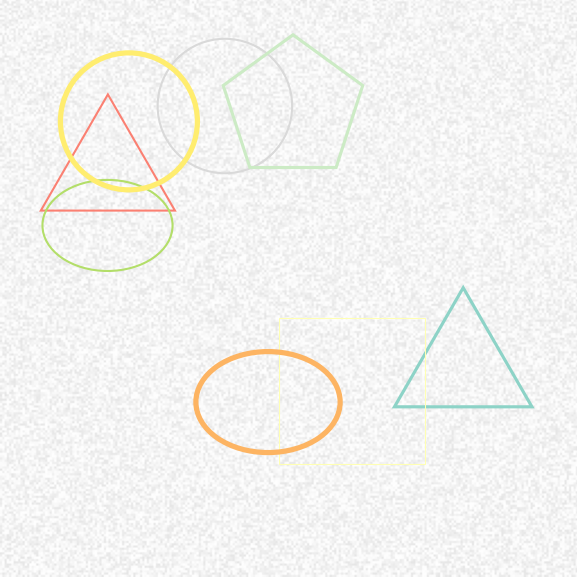[{"shape": "triangle", "thickness": 1.5, "radius": 0.69, "center": [0.802, 0.363]}, {"shape": "square", "thickness": 0.5, "radius": 0.63, "center": [0.609, 0.322]}, {"shape": "triangle", "thickness": 1, "radius": 0.67, "center": [0.187, 0.702]}, {"shape": "oval", "thickness": 2.5, "radius": 0.62, "center": [0.464, 0.303]}, {"shape": "oval", "thickness": 1, "radius": 0.56, "center": [0.186, 0.609]}, {"shape": "circle", "thickness": 1, "radius": 0.58, "center": [0.389, 0.816]}, {"shape": "pentagon", "thickness": 1.5, "radius": 0.64, "center": [0.507, 0.812]}, {"shape": "circle", "thickness": 2.5, "radius": 0.59, "center": [0.223, 0.789]}]